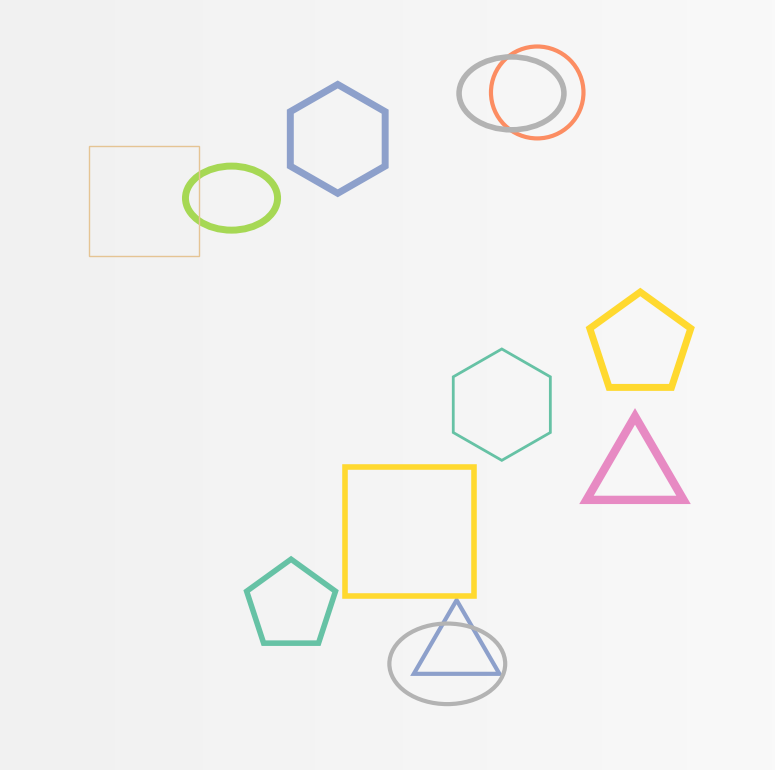[{"shape": "pentagon", "thickness": 2, "radius": 0.3, "center": [0.376, 0.213]}, {"shape": "hexagon", "thickness": 1, "radius": 0.36, "center": [0.647, 0.474]}, {"shape": "circle", "thickness": 1.5, "radius": 0.3, "center": [0.693, 0.88]}, {"shape": "hexagon", "thickness": 2.5, "radius": 0.35, "center": [0.436, 0.82]}, {"shape": "triangle", "thickness": 1.5, "radius": 0.32, "center": [0.589, 0.157]}, {"shape": "triangle", "thickness": 3, "radius": 0.36, "center": [0.819, 0.387]}, {"shape": "oval", "thickness": 2.5, "radius": 0.3, "center": [0.299, 0.743]}, {"shape": "square", "thickness": 2, "radius": 0.42, "center": [0.528, 0.309]}, {"shape": "pentagon", "thickness": 2.5, "radius": 0.34, "center": [0.826, 0.552]}, {"shape": "square", "thickness": 0.5, "radius": 0.36, "center": [0.186, 0.739]}, {"shape": "oval", "thickness": 2, "radius": 0.34, "center": [0.66, 0.879]}, {"shape": "oval", "thickness": 1.5, "radius": 0.37, "center": [0.577, 0.138]}]